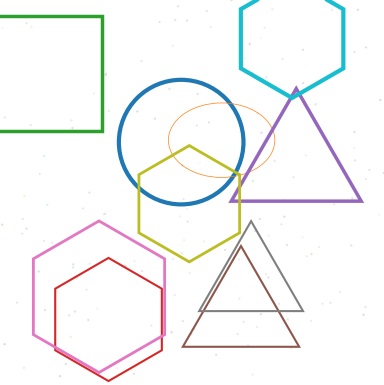[{"shape": "circle", "thickness": 3, "radius": 0.81, "center": [0.471, 0.631]}, {"shape": "oval", "thickness": 0.5, "radius": 0.69, "center": [0.576, 0.636]}, {"shape": "square", "thickness": 2.5, "radius": 0.75, "center": [0.115, 0.81]}, {"shape": "hexagon", "thickness": 1.5, "radius": 0.8, "center": [0.282, 0.17]}, {"shape": "triangle", "thickness": 2.5, "radius": 0.97, "center": [0.769, 0.575]}, {"shape": "triangle", "thickness": 1.5, "radius": 0.87, "center": [0.626, 0.186]}, {"shape": "hexagon", "thickness": 2, "radius": 0.98, "center": [0.257, 0.229]}, {"shape": "triangle", "thickness": 1.5, "radius": 0.78, "center": [0.652, 0.27]}, {"shape": "hexagon", "thickness": 2, "radius": 0.76, "center": [0.492, 0.471]}, {"shape": "hexagon", "thickness": 3, "radius": 0.77, "center": [0.759, 0.899]}]